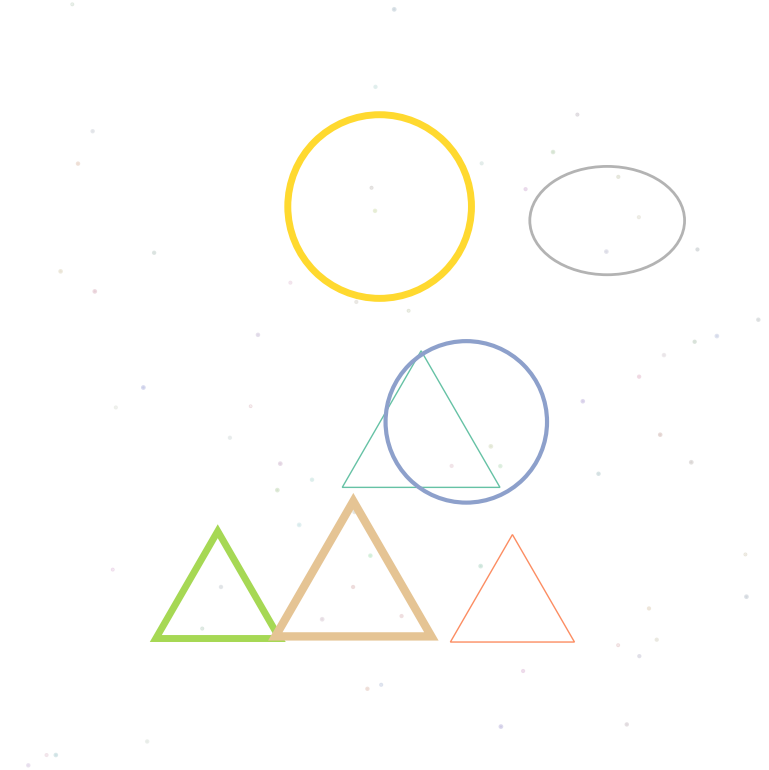[{"shape": "triangle", "thickness": 0.5, "radius": 0.59, "center": [0.547, 0.426]}, {"shape": "triangle", "thickness": 0.5, "radius": 0.47, "center": [0.665, 0.213]}, {"shape": "circle", "thickness": 1.5, "radius": 0.52, "center": [0.606, 0.452]}, {"shape": "triangle", "thickness": 2.5, "radius": 0.46, "center": [0.283, 0.217]}, {"shape": "circle", "thickness": 2.5, "radius": 0.6, "center": [0.493, 0.732]}, {"shape": "triangle", "thickness": 3, "radius": 0.58, "center": [0.459, 0.232]}, {"shape": "oval", "thickness": 1, "radius": 0.5, "center": [0.789, 0.714]}]